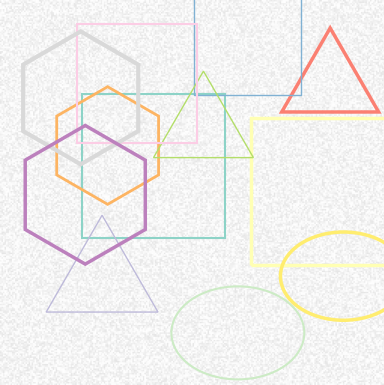[{"shape": "square", "thickness": 1.5, "radius": 0.93, "center": [0.398, 0.569]}, {"shape": "square", "thickness": 2.5, "radius": 0.95, "center": [0.842, 0.503]}, {"shape": "triangle", "thickness": 1, "radius": 0.84, "center": [0.265, 0.273]}, {"shape": "triangle", "thickness": 2.5, "radius": 0.73, "center": [0.858, 0.782]}, {"shape": "square", "thickness": 1, "radius": 0.69, "center": [0.644, 0.891]}, {"shape": "hexagon", "thickness": 2, "radius": 0.76, "center": [0.28, 0.622]}, {"shape": "triangle", "thickness": 1, "radius": 0.75, "center": [0.528, 0.666]}, {"shape": "square", "thickness": 1.5, "radius": 0.77, "center": [0.356, 0.783]}, {"shape": "hexagon", "thickness": 3, "radius": 0.86, "center": [0.21, 0.746]}, {"shape": "hexagon", "thickness": 2.5, "radius": 0.9, "center": [0.221, 0.494]}, {"shape": "oval", "thickness": 1.5, "radius": 0.86, "center": [0.618, 0.135]}, {"shape": "oval", "thickness": 2.5, "radius": 0.82, "center": [0.892, 0.283]}]